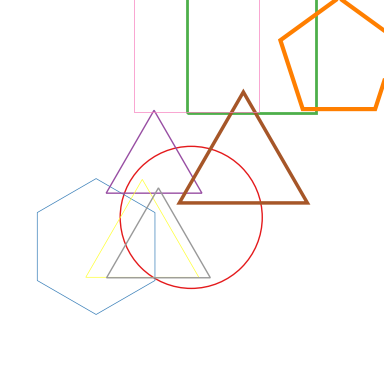[{"shape": "circle", "thickness": 1, "radius": 0.92, "center": [0.497, 0.435]}, {"shape": "hexagon", "thickness": 0.5, "radius": 0.88, "center": [0.25, 0.36]}, {"shape": "square", "thickness": 2, "radius": 0.83, "center": [0.654, 0.873]}, {"shape": "triangle", "thickness": 1, "radius": 0.72, "center": [0.4, 0.57]}, {"shape": "pentagon", "thickness": 3, "radius": 0.8, "center": [0.88, 0.846]}, {"shape": "triangle", "thickness": 0.5, "radius": 0.85, "center": [0.37, 0.365]}, {"shape": "triangle", "thickness": 2.5, "radius": 0.96, "center": [0.632, 0.569]}, {"shape": "square", "thickness": 0.5, "radius": 0.81, "center": [0.509, 0.871]}, {"shape": "triangle", "thickness": 1, "radius": 0.78, "center": [0.412, 0.356]}]